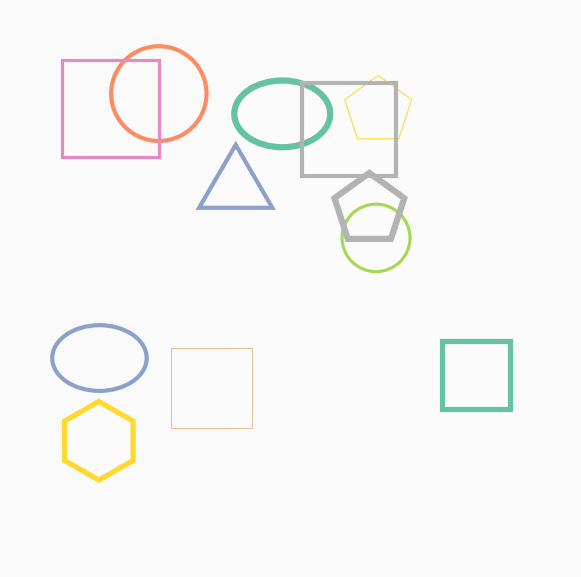[{"shape": "oval", "thickness": 3, "radius": 0.41, "center": [0.486, 0.802]}, {"shape": "square", "thickness": 2.5, "radius": 0.29, "center": [0.818, 0.35]}, {"shape": "circle", "thickness": 2, "radius": 0.41, "center": [0.273, 0.837]}, {"shape": "oval", "thickness": 2, "radius": 0.41, "center": [0.171, 0.379]}, {"shape": "triangle", "thickness": 2, "radius": 0.36, "center": [0.406, 0.676]}, {"shape": "square", "thickness": 1.5, "radius": 0.42, "center": [0.19, 0.811]}, {"shape": "circle", "thickness": 1.5, "radius": 0.29, "center": [0.647, 0.587]}, {"shape": "hexagon", "thickness": 2.5, "radius": 0.34, "center": [0.17, 0.236]}, {"shape": "pentagon", "thickness": 0.5, "radius": 0.3, "center": [0.651, 0.808]}, {"shape": "square", "thickness": 0.5, "radius": 0.35, "center": [0.363, 0.328]}, {"shape": "square", "thickness": 2, "radius": 0.4, "center": [0.6, 0.775]}, {"shape": "pentagon", "thickness": 3, "radius": 0.32, "center": [0.635, 0.637]}]